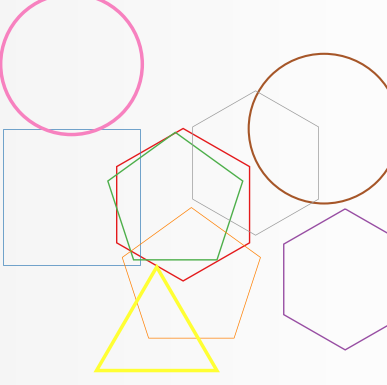[{"shape": "hexagon", "thickness": 1, "radius": 0.99, "center": [0.473, 0.468]}, {"shape": "square", "thickness": 0.5, "radius": 0.88, "center": [0.184, 0.488]}, {"shape": "pentagon", "thickness": 1, "radius": 0.92, "center": [0.452, 0.473]}, {"shape": "hexagon", "thickness": 1, "radius": 0.92, "center": [0.891, 0.274]}, {"shape": "pentagon", "thickness": 0.5, "radius": 0.94, "center": [0.494, 0.273]}, {"shape": "triangle", "thickness": 2.5, "radius": 0.9, "center": [0.404, 0.127]}, {"shape": "circle", "thickness": 1.5, "radius": 0.97, "center": [0.836, 0.666]}, {"shape": "circle", "thickness": 2.5, "radius": 0.91, "center": [0.184, 0.833]}, {"shape": "hexagon", "thickness": 0.5, "radius": 0.94, "center": [0.66, 0.577]}]